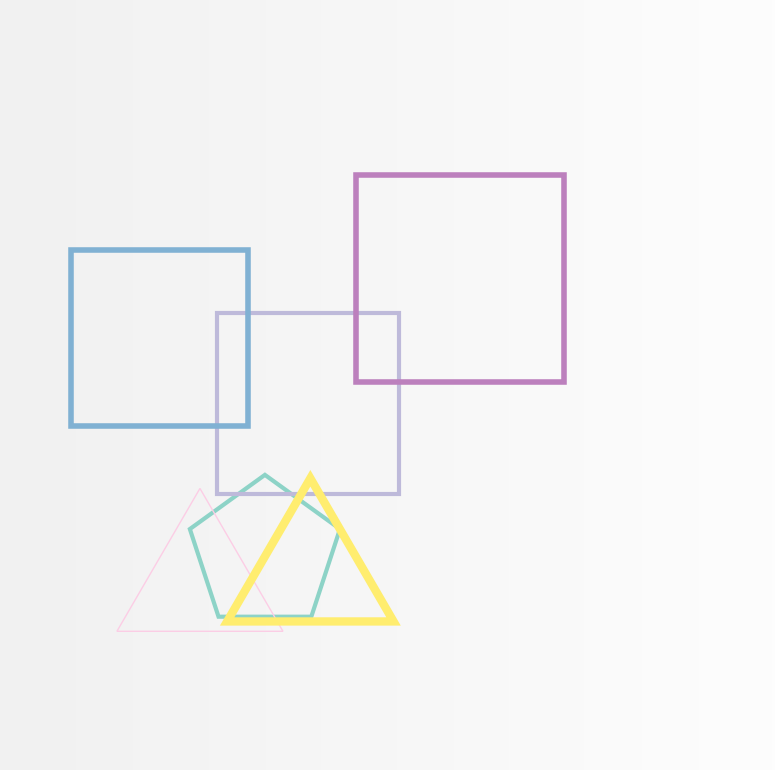[{"shape": "pentagon", "thickness": 1.5, "radius": 0.51, "center": [0.342, 0.281]}, {"shape": "square", "thickness": 1.5, "radius": 0.59, "center": [0.398, 0.476]}, {"shape": "square", "thickness": 2, "radius": 0.57, "center": [0.206, 0.561]}, {"shape": "triangle", "thickness": 0.5, "radius": 0.62, "center": [0.258, 0.242]}, {"shape": "square", "thickness": 2, "radius": 0.67, "center": [0.594, 0.638]}, {"shape": "triangle", "thickness": 3, "radius": 0.62, "center": [0.4, 0.255]}]